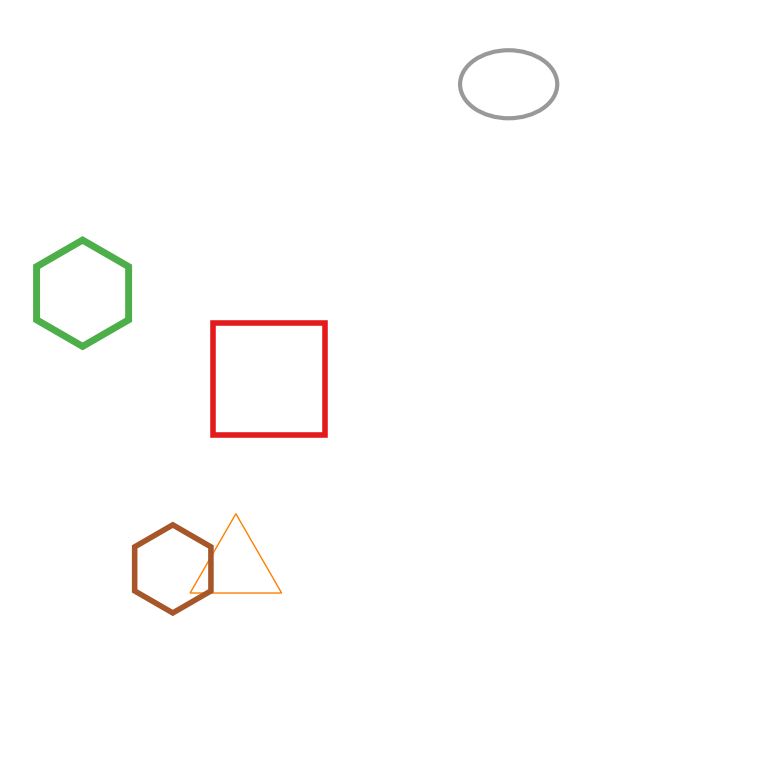[{"shape": "square", "thickness": 2, "radius": 0.36, "center": [0.35, 0.508]}, {"shape": "hexagon", "thickness": 2.5, "radius": 0.35, "center": [0.107, 0.619]}, {"shape": "triangle", "thickness": 0.5, "radius": 0.34, "center": [0.306, 0.264]}, {"shape": "hexagon", "thickness": 2, "radius": 0.29, "center": [0.224, 0.261]}, {"shape": "oval", "thickness": 1.5, "radius": 0.32, "center": [0.661, 0.891]}]